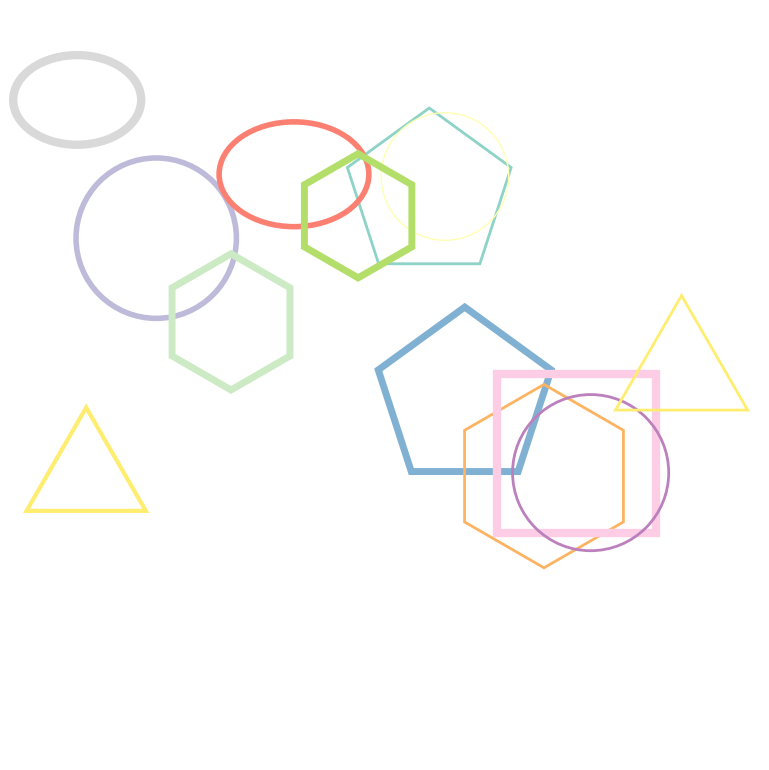[{"shape": "pentagon", "thickness": 1, "radius": 0.56, "center": [0.557, 0.748]}, {"shape": "circle", "thickness": 0.5, "radius": 0.41, "center": [0.578, 0.771]}, {"shape": "circle", "thickness": 2, "radius": 0.52, "center": [0.203, 0.691]}, {"shape": "oval", "thickness": 2, "radius": 0.49, "center": [0.382, 0.774]}, {"shape": "pentagon", "thickness": 2.5, "radius": 0.59, "center": [0.604, 0.483]}, {"shape": "hexagon", "thickness": 1, "radius": 0.6, "center": [0.706, 0.382]}, {"shape": "hexagon", "thickness": 2.5, "radius": 0.4, "center": [0.465, 0.72]}, {"shape": "square", "thickness": 3, "radius": 0.52, "center": [0.749, 0.412]}, {"shape": "oval", "thickness": 3, "radius": 0.42, "center": [0.1, 0.87]}, {"shape": "circle", "thickness": 1, "radius": 0.51, "center": [0.767, 0.386]}, {"shape": "hexagon", "thickness": 2.5, "radius": 0.44, "center": [0.3, 0.582]}, {"shape": "triangle", "thickness": 1, "radius": 0.5, "center": [0.885, 0.517]}, {"shape": "triangle", "thickness": 1.5, "radius": 0.45, "center": [0.112, 0.381]}]